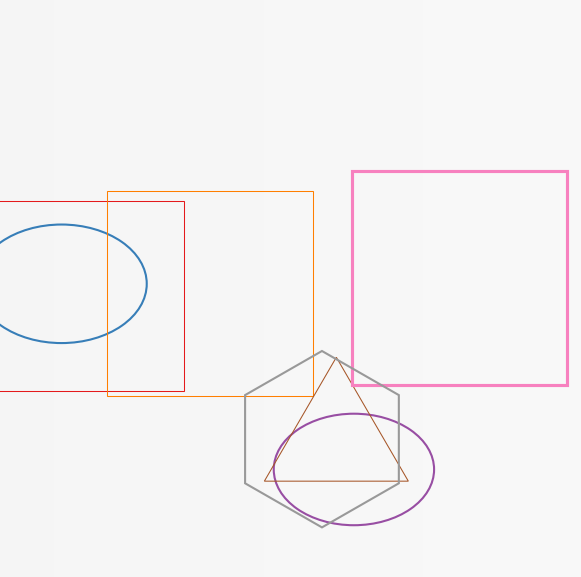[{"shape": "square", "thickness": 0.5, "radius": 0.82, "center": [0.152, 0.487]}, {"shape": "oval", "thickness": 1, "radius": 0.73, "center": [0.106, 0.508]}, {"shape": "oval", "thickness": 1, "radius": 0.69, "center": [0.609, 0.186]}, {"shape": "square", "thickness": 0.5, "radius": 0.89, "center": [0.362, 0.491]}, {"shape": "triangle", "thickness": 0.5, "radius": 0.72, "center": [0.579, 0.237]}, {"shape": "square", "thickness": 1.5, "radius": 0.93, "center": [0.791, 0.518]}, {"shape": "hexagon", "thickness": 1, "radius": 0.76, "center": [0.554, 0.239]}]